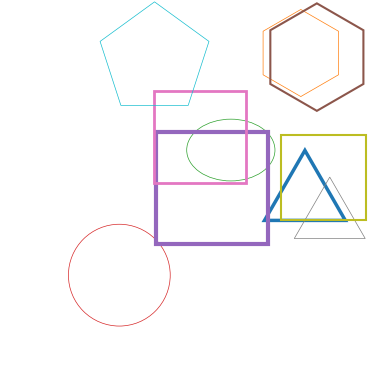[{"shape": "triangle", "thickness": 2.5, "radius": 0.61, "center": [0.792, 0.488]}, {"shape": "hexagon", "thickness": 0.5, "radius": 0.57, "center": [0.781, 0.862]}, {"shape": "oval", "thickness": 0.5, "radius": 0.57, "center": [0.6, 0.61]}, {"shape": "circle", "thickness": 0.5, "radius": 0.66, "center": [0.31, 0.285]}, {"shape": "square", "thickness": 3, "radius": 0.73, "center": [0.55, 0.512]}, {"shape": "hexagon", "thickness": 1.5, "radius": 0.7, "center": [0.823, 0.852]}, {"shape": "square", "thickness": 2, "radius": 0.6, "center": [0.52, 0.644]}, {"shape": "triangle", "thickness": 0.5, "radius": 0.53, "center": [0.856, 0.434]}, {"shape": "square", "thickness": 1.5, "radius": 0.55, "center": [0.84, 0.539]}, {"shape": "pentagon", "thickness": 0.5, "radius": 0.74, "center": [0.401, 0.846]}]